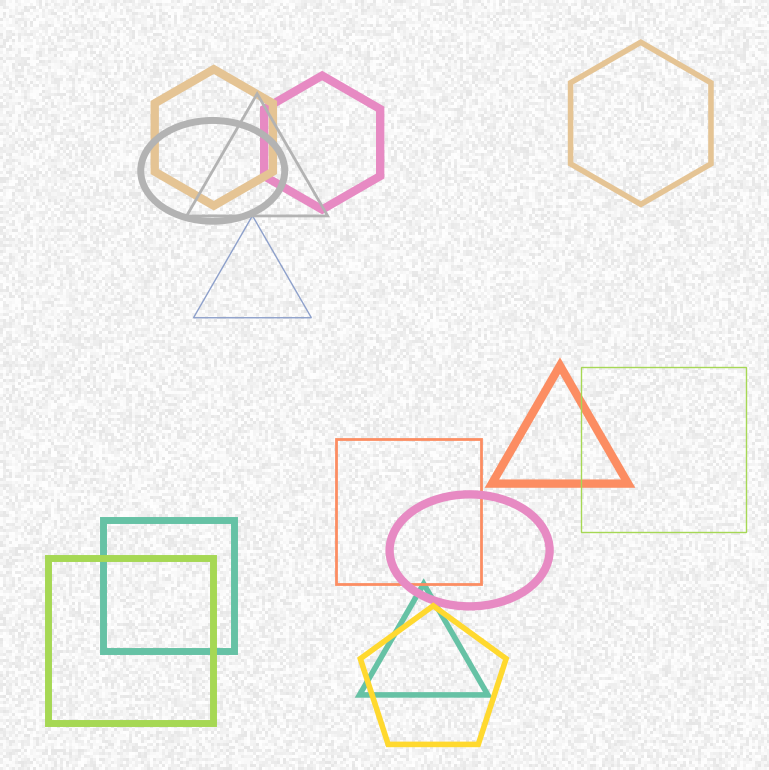[{"shape": "triangle", "thickness": 2, "radius": 0.48, "center": [0.55, 0.146]}, {"shape": "square", "thickness": 2.5, "radius": 0.42, "center": [0.219, 0.24]}, {"shape": "triangle", "thickness": 3, "radius": 0.51, "center": [0.727, 0.423]}, {"shape": "square", "thickness": 1, "radius": 0.47, "center": [0.53, 0.335]}, {"shape": "triangle", "thickness": 0.5, "radius": 0.44, "center": [0.328, 0.632]}, {"shape": "hexagon", "thickness": 3, "radius": 0.43, "center": [0.418, 0.815]}, {"shape": "oval", "thickness": 3, "radius": 0.52, "center": [0.61, 0.285]}, {"shape": "square", "thickness": 0.5, "radius": 0.54, "center": [0.862, 0.416]}, {"shape": "square", "thickness": 2.5, "radius": 0.54, "center": [0.169, 0.169]}, {"shape": "pentagon", "thickness": 2, "radius": 0.5, "center": [0.563, 0.114]}, {"shape": "hexagon", "thickness": 2, "radius": 0.53, "center": [0.832, 0.84]}, {"shape": "hexagon", "thickness": 3, "radius": 0.44, "center": [0.278, 0.821]}, {"shape": "triangle", "thickness": 1, "radius": 0.53, "center": [0.334, 0.772]}, {"shape": "oval", "thickness": 2.5, "radius": 0.47, "center": [0.276, 0.778]}]